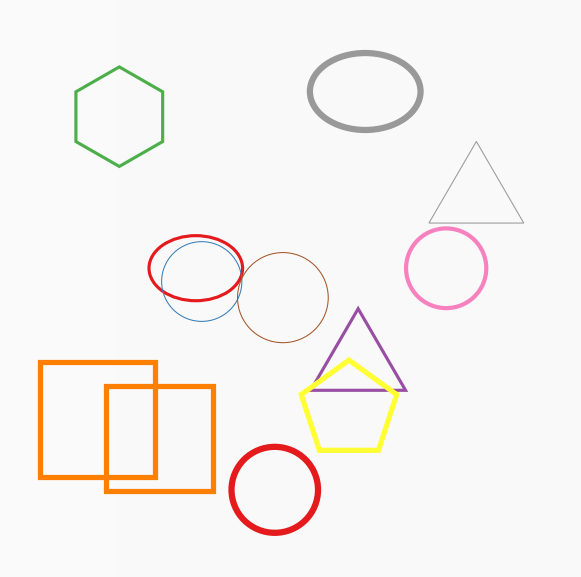[{"shape": "circle", "thickness": 3, "radius": 0.37, "center": [0.473, 0.151]}, {"shape": "oval", "thickness": 1.5, "radius": 0.4, "center": [0.337, 0.535]}, {"shape": "circle", "thickness": 0.5, "radius": 0.35, "center": [0.347, 0.512]}, {"shape": "hexagon", "thickness": 1.5, "radius": 0.43, "center": [0.205, 0.797]}, {"shape": "triangle", "thickness": 1.5, "radius": 0.47, "center": [0.616, 0.37]}, {"shape": "square", "thickness": 2.5, "radius": 0.46, "center": [0.274, 0.24]}, {"shape": "square", "thickness": 2.5, "radius": 0.5, "center": [0.168, 0.273]}, {"shape": "pentagon", "thickness": 2.5, "radius": 0.43, "center": [0.6, 0.289]}, {"shape": "circle", "thickness": 0.5, "radius": 0.39, "center": [0.487, 0.484]}, {"shape": "circle", "thickness": 2, "radius": 0.35, "center": [0.768, 0.535]}, {"shape": "triangle", "thickness": 0.5, "radius": 0.47, "center": [0.82, 0.66]}, {"shape": "oval", "thickness": 3, "radius": 0.48, "center": [0.628, 0.841]}]